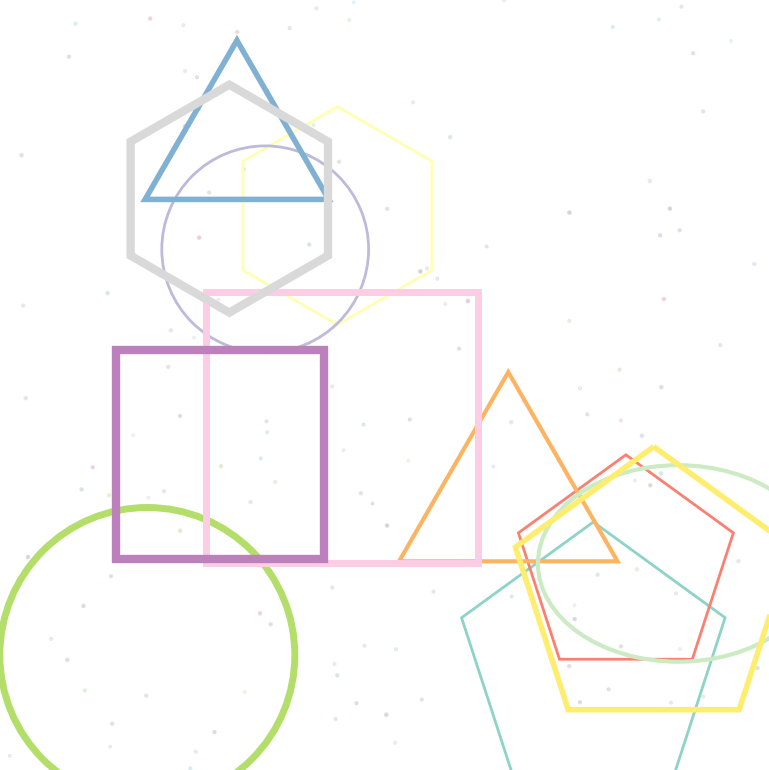[{"shape": "pentagon", "thickness": 1, "radius": 0.9, "center": [0.771, 0.142]}, {"shape": "hexagon", "thickness": 1, "radius": 0.71, "center": [0.438, 0.72]}, {"shape": "circle", "thickness": 1, "radius": 0.67, "center": [0.344, 0.676]}, {"shape": "pentagon", "thickness": 1, "radius": 0.73, "center": [0.813, 0.263]}, {"shape": "triangle", "thickness": 2, "radius": 0.69, "center": [0.308, 0.81]}, {"shape": "triangle", "thickness": 1.5, "radius": 0.82, "center": [0.66, 0.353]}, {"shape": "circle", "thickness": 2.5, "radius": 0.96, "center": [0.191, 0.149]}, {"shape": "square", "thickness": 2.5, "radius": 0.88, "center": [0.444, 0.445]}, {"shape": "hexagon", "thickness": 3, "radius": 0.74, "center": [0.298, 0.742]}, {"shape": "square", "thickness": 3, "radius": 0.68, "center": [0.286, 0.41]}, {"shape": "oval", "thickness": 1.5, "radius": 0.91, "center": [0.881, 0.268]}, {"shape": "pentagon", "thickness": 2, "radius": 0.94, "center": [0.849, 0.231]}]